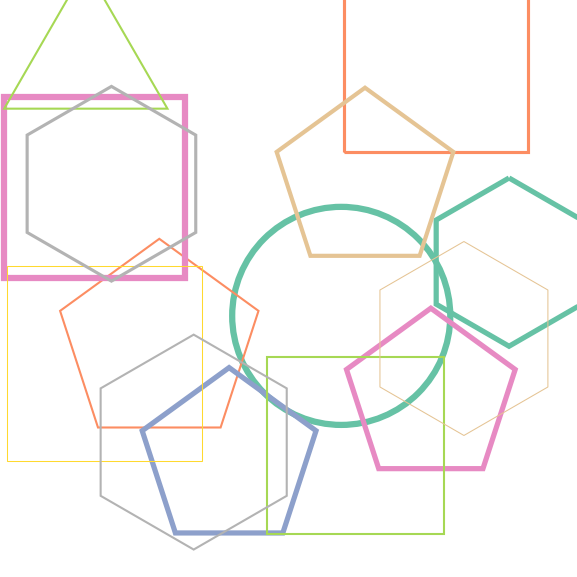[{"shape": "circle", "thickness": 3, "radius": 0.94, "center": [0.591, 0.452]}, {"shape": "hexagon", "thickness": 2.5, "radius": 0.73, "center": [0.881, 0.545]}, {"shape": "square", "thickness": 1.5, "radius": 0.8, "center": [0.755, 0.895]}, {"shape": "pentagon", "thickness": 1, "radius": 0.9, "center": [0.276, 0.405]}, {"shape": "pentagon", "thickness": 2.5, "radius": 0.79, "center": [0.397, 0.204]}, {"shape": "pentagon", "thickness": 2.5, "radius": 0.77, "center": [0.746, 0.312]}, {"shape": "square", "thickness": 3, "radius": 0.78, "center": [0.163, 0.675]}, {"shape": "triangle", "thickness": 1, "radius": 0.82, "center": [0.149, 0.893]}, {"shape": "square", "thickness": 1, "radius": 0.77, "center": [0.616, 0.228]}, {"shape": "square", "thickness": 0.5, "radius": 0.84, "center": [0.18, 0.37]}, {"shape": "pentagon", "thickness": 2, "radius": 0.8, "center": [0.632, 0.686]}, {"shape": "hexagon", "thickness": 0.5, "radius": 0.84, "center": [0.803, 0.413]}, {"shape": "hexagon", "thickness": 1.5, "radius": 0.84, "center": [0.193, 0.681]}, {"shape": "hexagon", "thickness": 1, "radius": 0.93, "center": [0.335, 0.234]}]